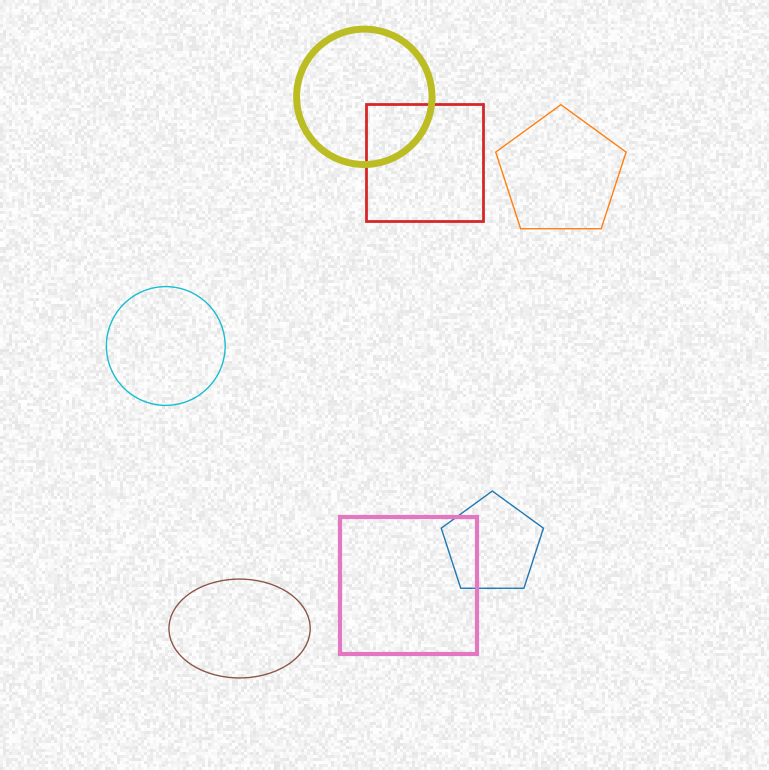[{"shape": "pentagon", "thickness": 0.5, "radius": 0.35, "center": [0.639, 0.292]}, {"shape": "pentagon", "thickness": 0.5, "radius": 0.45, "center": [0.728, 0.775]}, {"shape": "square", "thickness": 1, "radius": 0.38, "center": [0.551, 0.789]}, {"shape": "oval", "thickness": 0.5, "radius": 0.46, "center": [0.311, 0.184]}, {"shape": "square", "thickness": 1.5, "radius": 0.44, "center": [0.53, 0.24]}, {"shape": "circle", "thickness": 2.5, "radius": 0.44, "center": [0.473, 0.874]}, {"shape": "circle", "thickness": 0.5, "radius": 0.39, "center": [0.215, 0.551]}]